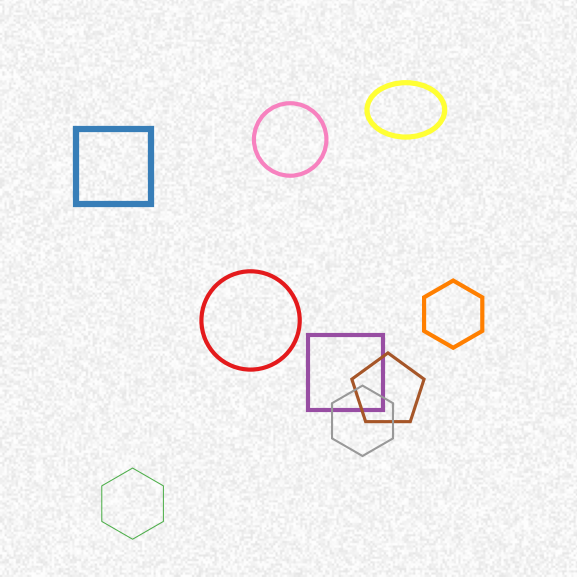[{"shape": "circle", "thickness": 2, "radius": 0.43, "center": [0.434, 0.444]}, {"shape": "square", "thickness": 3, "radius": 0.33, "center": [0.196, 0.71]}, {"shape": "hexagon", "thickness": 0.5, "radius": 0.31, "center": [0.23, 0.127]}, {"shape": "square", "thickness": 2, "radius": 0.32, "center": [0.599, 0.355]}, {"shape": "hexagon", "thickness": 2, "radius": 0.29, "center": [0.785, 0.455]}, {"shape": "oval", "thickness": 2.5, "radius": 0.34, "center": [0.703, 0.809]}, {"shape": "pentagon", "thickness": 1.5, "radius": 0.33, "center": [0.672, 0.322]}, {"shape": "circle", "thickness": 2, "radius": 0.31, "center": [0.502, 0.758]}, {"shape": "hexagon", "thickness": 1, "radius": 0.3, "center": [0.628, 0.27]}]